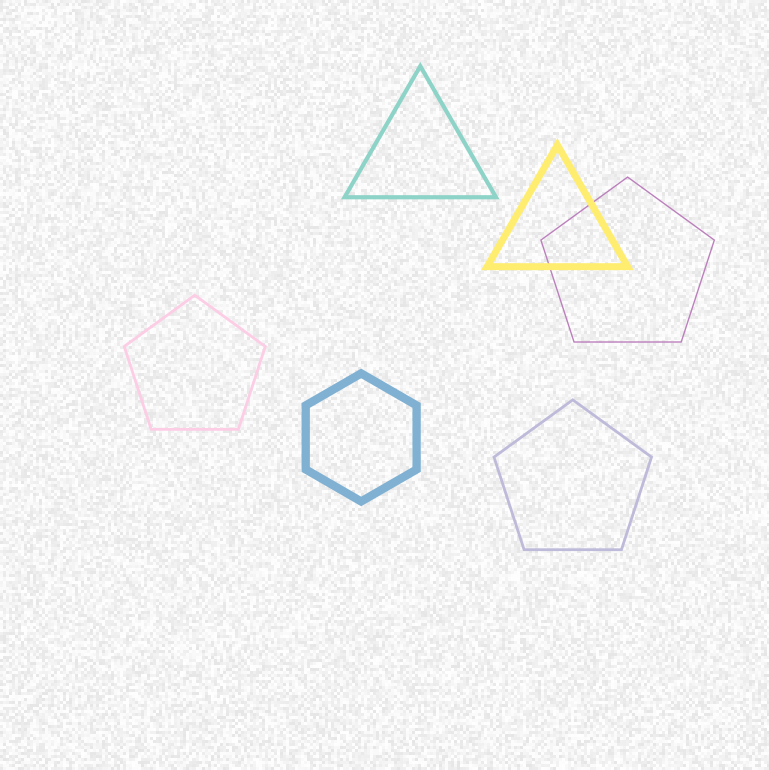[{"shape": "triangle", "thickness": 1.5, "radius": 0.57, "center": [0.546, 0.801]}, {"shape": "pentagon", "thickness": 1, "radius": 0.54, "center": [0.744, 0.373]}, {"shape": "hexagon", "thickness": 3, "radius": 0.42, "center": [0.469, 0.432]}, {"shape": "pentagon", "thickness": 1, "radius": 0.48, "center": [0.253, 0.52]}, {"shape": "pentagon", "thickness": 0.5, "radius": 0.59, "center": [0.815, 0.652]}, {"shape": "triangle", "thickness": 2.5, "radius": 0.53, "center": [0.724, 0.706]}]